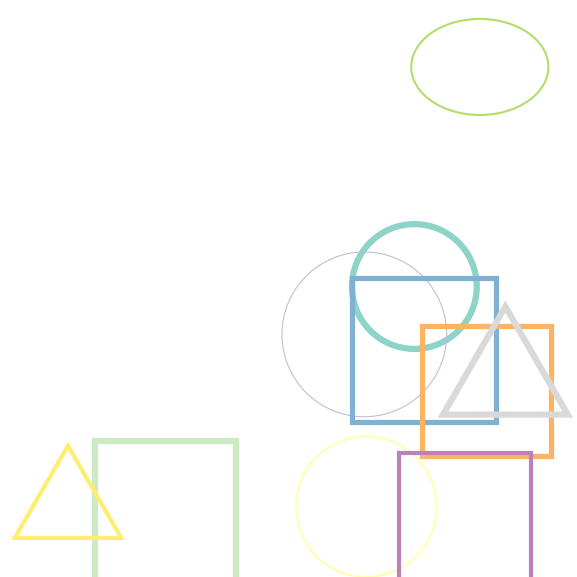[{"shape": "circle", "thickness": 3, "radius": 0.54, "center": [0.718, 0.503]}, {"shape": "circle", "thickness": 1, "radius": 0.61, "center": [0.634, 0.122]}, {"shape": "circle", "thickness": 0.5, "radius": 0.71, "center": [0.631, 0.42]}, {"shape": "square", "thickness": 2.5, "radius": 0.62, "center": [0.734, 0.393]}, {"shape": "square", "thickness": 2.5, "radius": 0.56, "center": [0.842, 0.321]}, {"shape": "oval", "thickness": 1, "radius": 0.59, "center": [0.831, 0.883]}, {"shape": "triangle", "thickness": 3, "radius": 0.62, "center": [0.875, 0.344]}, {"shape": "square", "thickness": 2, "radius": 0.57, "center": [0.805, 0.101]}, {"shape": "square", "thickness": 3, "radius": 0.61, "center": [0.287, 0.114]}, {"shape": "triangle", "thickness": 2, "radius": 0.53, "center": [0.118, 0.121]}]